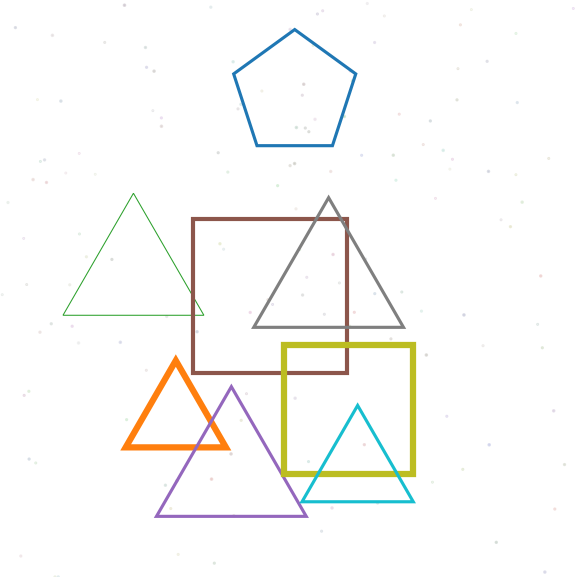[{"shape": "pentagon", "thickness": 1.5, "radius": 0.56, "center": [0.51, 0.837]}, {"shape": "triangle", "thickness": 3, "radius": 0.5, "center": [0.304, 0.275]}, {"shape": "triangle", "thickness": 0.5, "radius": 0.7, "center": [0.231, 0.524]}, {"shape": "triangle", "thickness": 1.5, "radius": 0.75, "center": [0.401, 0.18]}, {"shape": "square", "thickness": 2, "radius": 0.67, "center": [0.467, 0.487]}, {"shape": "triangle", "thickness": 1.5, "radius": 0.75, "center": [0.569, 0.507]}, {"shape": "square", "thickness": 3, "radius": 0.56, "center": [0.603, 0.289]}, {"shape": "triangle", "thickness": 1.5, "radius": 0.56, "center": [0.619, 0.186]}]